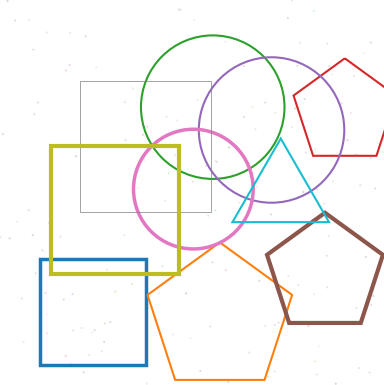[{"shape": "square", "thickness": 2.5, "radius": 0.69, "center": [0.242, 0.19]}, {"shape": "pentagon", "thickness": 1.5, "radius": 0.99, "center": [0.571, 0.173]}, {"shape": "circle", "thickness": 1.5, "radius": 0.93, "center": [0.553, 0.722]}, {"shape": "pentagon", "thickness": 1.5, "radius": 0.7, "center": [0.896, 0.709]}, {"shape": "circle", "thickness": 1.5, "radius": 0.94, "center": [0.705, 0.662]}, {"shape": "pentagon", "thickness": 3, "radius": 0.79, "center": [0.844, 0.289]}, {"shape": "circle", "thickness": 2.5, "radius": 0.78, "center": [0.502, 0.509]}, {"shape": "square", "thickness": 0.5, "radius": 0.85, "center": [0.379, 0.62]}, {"shape": "square", "thickness": 3, "radius": 0.83, "center": [0.299, 0.454]}, {"shape": "triangle", "thickness": 1.5, "radius": 0.72, "center": [0.729, 0.495]}]